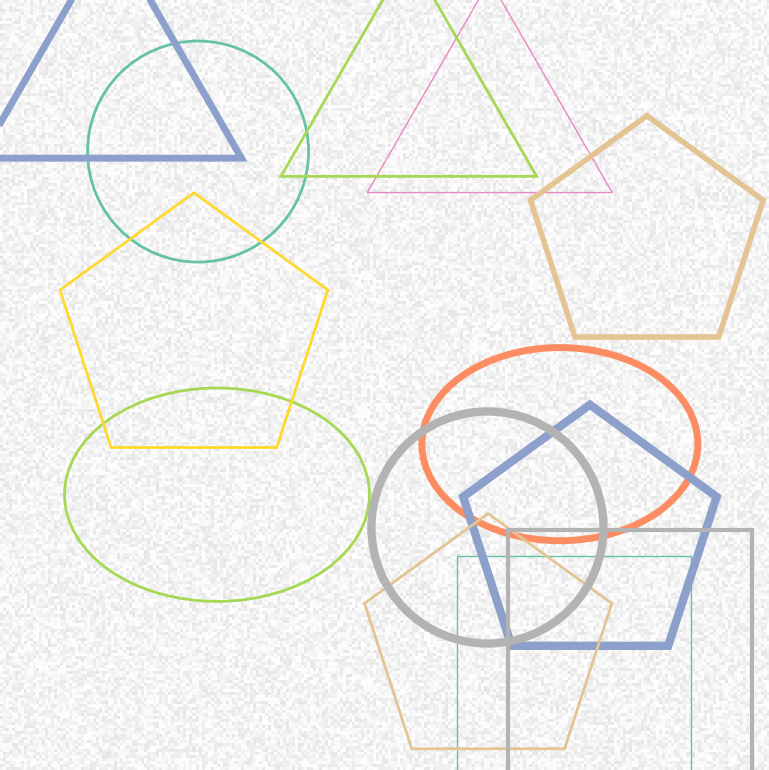[{"shape": "square", "thickness": 0.5, "radius": 0.76, "center": [0.745, 0.126]}, {"shape": "circle", "thickness": 1, "radius": 0.72, "center": [0.257, 0.803]}, {"shape": "oval", "thickness": 2.5, "radius": 0.9, "center": [0.727, 0.423]}, {"shape": "pentagon", "thickness": 3, "radius": 0.87, "center": [0.766, 0.301]}, {"shape": "triangle", "thickness": 2.5, "radius": 0.98, "center": [0.144, 0.893]}, {"shape": "triangle", "thickness": 0.5, "radius": 0.92, "center": [0.636, 0.842]}, {"shape": "oval", "thickness": 1, "radius": 0.99, "center": [0.282, 0.358]}, {"shape": "triangle", "thickness": 1, "radius": 0.96, "center": [0.531, 0.867]}, {"shape": "pentagon", "thickness": 1, "radius": 0.91, "center": [0.252, 0.567]}, {"shape": "pentagon", "thickness": 1, "radius": 0.84, "center": [0.634, 0.164]}, {"shape": "pentagon", "thickness": 2, "radius": 0.79, "center": [0.84, 0.691]}, {"shape": "circle", "thickness": 3, "radius": 0.75, "center": [0.633, 0.315]}, {"shape": "square", "thickness": 1.5, "radius": 0.79, "center": [0.818, 0.153]}]